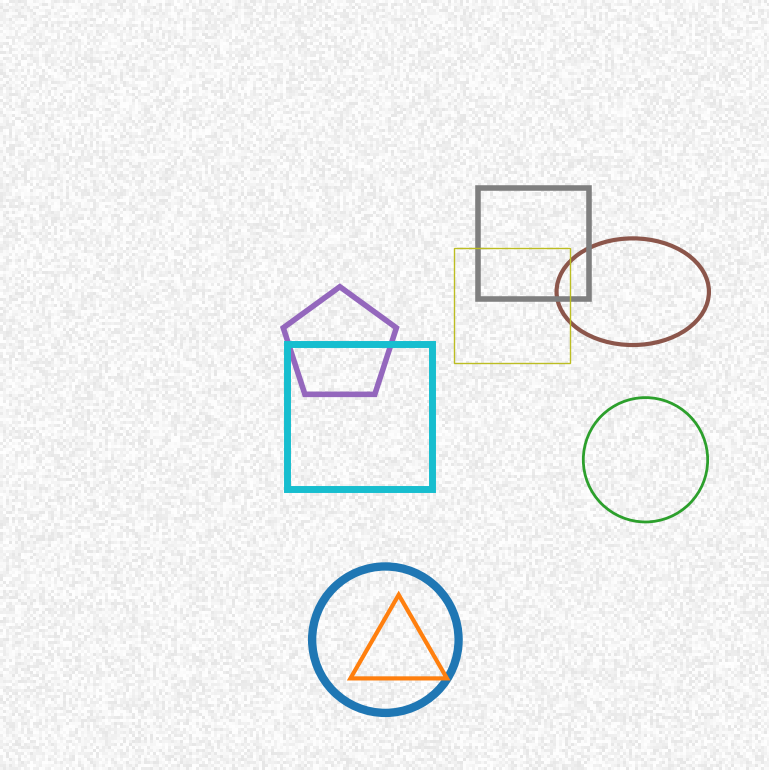[{"shape": "circle", "thickness": 3, "radius": 0.48, "center": [0.5, 0.169]}, {"shape": "triangle", "thickness": 1.5, "radius": 0.36, "center": [0.518, 0.155]}, {"shape": "circle", "thickness": 1, "radius": 0.4, "center": [0.838, 0.403]}, {"shape": "pentagon", "thickness": 2, "radius": 0.39, "center": [0.441, 0.55]}, {"shape": "oval", "thickness": 1.5, "radius": 0.49, "center": [0.822, 0.621]}, {"shape": "square", "thickness": 2, "radius": 0.36, "center": [0.692, 0.684]}, {"shape": "square", "thickness": 0.5, "radius": 0.38, "center": [0.665, 0.603]}, {"shape": "square", "thickness": 2.5, "radius": 0.47, "center": [0.467, 0.46]}]